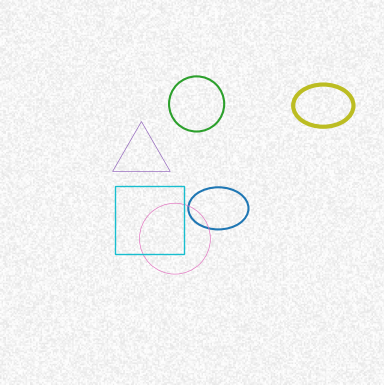[{"shape": "oval", "thickness": 1.5, "radius": 0.39, "center": [0.567, 0.459]}, {"shape": "circle", "thickness": 1.5, "radius": 0.36, "center": [0.511, 0.73]}, {"shape": "triangle", "thickness": 0.5, "radius": 0.43, "center": [0.367, 0.598]}, {"shape": "circle", "thickness": 0.5, "radius": 0.46, "center": [0.454, 0.38]}, {"shape": "oval", "thickness": 3, "radius": 0.39, "center": [0.84, 0.726]}, {"shape": "square", "thickness": 1, "radius": 0.44, "center": [0.389, 0.429]}]